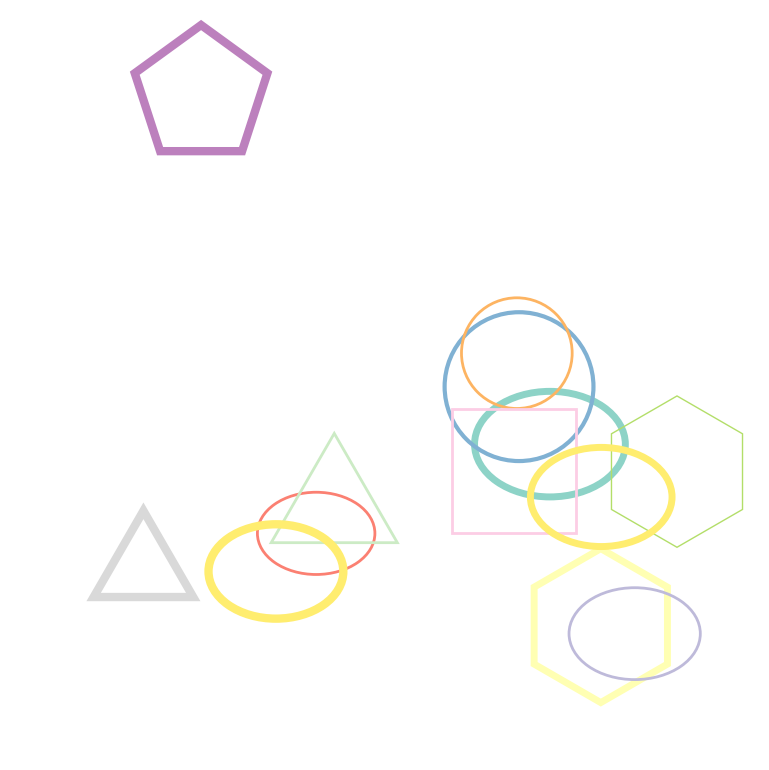[{"shape": "oval", "thickness": 2.5, "radius": 0.49, "center": [0.714, 0.423]}, {"shape": "hexagon", "thickness": 2.5, "radius": 0.5, "center": [0.78, 0.188]}, {"shape": "oval", "thickness": 1, "radius": 0.43, "center": [0.824, 0.177]}, {"shape": "oval", "thickness": 1, "radius": 0.38, "center": [0.411, 0.307]}, {"shape": "circle", "thickness": 1.5, "radius": 0.48, "center": [0.674, 0.498]}, {"shape": "circle", "thickness": 1, "radius": 0.36, "center": [0.671, 0.541]}, {"shape": "hexagon", "thickness": 0.5, "radius": 0.49, "center": [0.879, 0.388]}, {"shape": "square", "thickness": 1, "radius": 0.4, "center": [0.668, 0.388]}, {"shape": "triangle", "thickness": 3, "radius": 0.37, "center": [0.186, 0.262]}, {"shape": "pentagon", "thickness": 3, "radius": 0.45, "center": [0.261, 0.877]}, {"shape": "triangle", "thickness": 1, "radius": 0.47, "center": [0.434, 0.343]}, {"shape": "oval", "thickness": 2.5, "radius": 0.46, "center": [0.781, 0.355]}, {"shape": "oval", "thickness": 3, "radius": 0.44, "center": [0.358, 0.258]}]